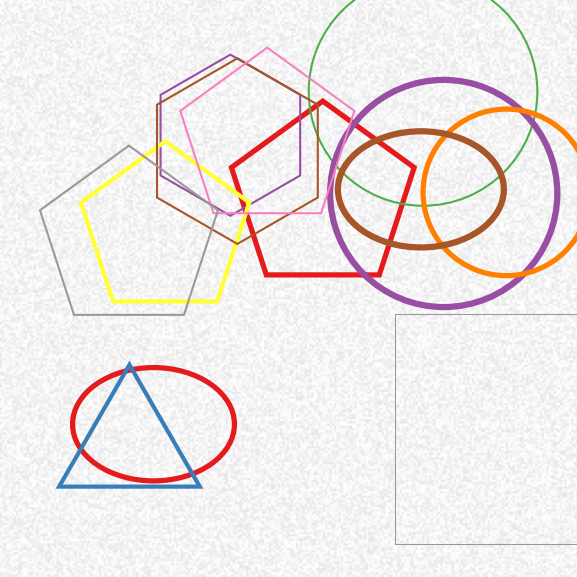[{"shape": "oval", "thickness": 2.5, "radius": 0.7, "center": [0.266, 0.265]}, {"shape": "pentagon", "thickness": 2.5, "radius": 0.83, "center": [0.559, 0.658]}, {"shape": "triangle", "thickness": 2, "radius": 0.7, "center": [0.224, 0.227]}, {"shape": "circle", "thickness": 1, "radius": 0.99, "center": [0.733, 0.841]}, {"shape": "circle", "thickness": 3, "radius": 0.98, "center": [0.768, 0.664]}, {"shape": "hexagon", "thickness": 1, "radius": 0.7, "center": [0.399, 0.765]}, {"shape": "circle", "thickness": 2.5, "radius": 0.72, "center": [0.877, 0.666]}, {"shape": "pentagon", "thickness": 2, "radius": 0.77, "center": [0.286, 0.601]}, {"shape": "oval", "thickness": 3, "radius": 0.72, "center": [0.729, 0.671]}, {"shape": "hexagon", "thickness": 1, "radius": 0.8, "center": [0.411, 0.737]}, {"shape": "pentagon", "thickness": 1, "radius": 0.79, "center": [0.463, 0.758]}, {"shape": "square", "thickness": 0.5, "radius": 1.0, "center": [0.884, 0.256]}, {"shape": "pentagon", "thickness": 1, "radius": 0.81, "center": [0.223, 0.585]}]